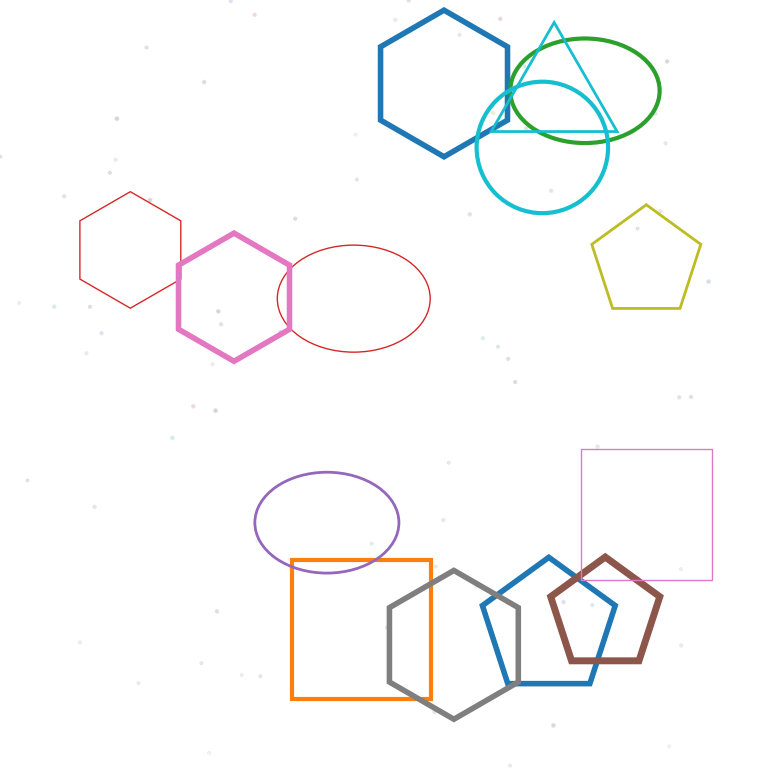[{"shape": "hexagon", "thickness": 2, "radius": 0.48, "center": [0.577, 0.892]}, {"shape": "pentagon", "thickness": 2, "radius": 0.45, "center": [0.713, 0.186]}, {"shape": "square", "thickness": 1.5, "radius": 0.45, "center": [0.47, 0.182]}, {"shape": "oval", "thickness": 1.5, "radius": 0.49, "center": [0.76, 0.882]}, {"shape": "oval", "thickness": 0.5, "radius": 0.5, "center": [0.459, 0.612]}, {"shape": "hexagon", "thickness": 0.5, "radius": 0.38, "center": [0.169, 0.675]}, {"shape": "oval", "thickness": 1, "radius": 0.47, "center": [0.425, 0.321]}, {"shape": "pentagon", "thickness": 2.5, "radius": 0.37, "center": [0.786, 0.202]}, {"shape": "hexagon", "thickness": 2, "radius": 0.42, "center": [0.304, 0.614]}, {"shape": "square", "thickness": 0.5, "radius": 0.43, "center": [0.839, 0.332]}, {"shape": "hexagon", "thickness": 2, "radius": 0.48, "center": [0.589, 0.163]}, {"shape": "pentagon", "thickness": 1, "radius": 0.37, "center": [0.839, 0.66]}, {"shape": "triangle", "thickness": 1, "radius": 0.47, "center": [0.72, 0.876]}, {"shape": "circle", "thickness": 1.5, "radius": 0.43, "center": [0.704, 0.809]}]